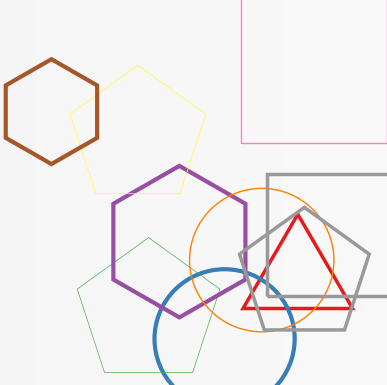[{"shape": "triangle", "thickness": 2.5, "radius": 0.82, "center": [0.769, 0.28]}, {"shape": "circle", "thickness": 3, "radius": 0.9, "center": [0.58, 0.12]}, {"shape": "pentagon", "thickness": 0.5, "radius": 0.97, "center": [0.383, 0.189]}, {"shape": "hexagon", "thickness": 3, "radius": 0.98, "center": [0.463, 0.372]}, {"shape": "circle", "thickness": 1, "radius": 0.93, "center": [0.675, 0.324]}, {"shape": "pentagon", "thickness": 0.5, "radius": 0.92, "center": [0.356, 0.646]}, {"shape": "hexagon", "thickness": 3, "radius": 0.68, "center": [0.133, 0.71]}, {"shape": "square", "thickness": 1, "radius": 0.94, "center": [0.81, 0.817]}, {"shape": "square", "thickness": 2.5, "radius": 0.79, "center": [0.849, 0.389]}, {"shape": "pentagon", "thickness": 2.5, "radius": 0.88, "center": [0.786, 0.285]}]